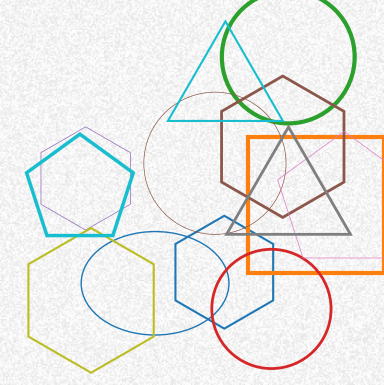[{"shape": "oval", "thickness": 1, "radius": 0.96, "center": [0.403, 0.264]}, {"shape": "hexagon", "thickness": 1.5, "radius": 0.73, "center": [0.583, 0.293]}, {"shape": "square", "thickness": 3, "radius": 0.88, "center": [0.821, 0.468]}, {"shape": "circle", "thickness": 3, "radius": 0.86, "center": [0.749, 0.852]}, {"shape": "circle", "thickness": 2, "radius": 0.77, "center": [0.705, 0.198]}, {"shape": "hexagon", "thickness": 0.5, "radius": 0.67, "center": [0.222, 0.536]}, {"shape": "hexagon", "thickness": 2, "radius": 0.92, "center": [0.734, 0.619]}, {"shape": "circle", "thickness": 0.5, "radius": 0.92, "center": [0.558, 0.576]}, {"shape": "pentagon", "thickness": 0.5, "radius": 0.91, "center": [0.894, 0.477]}, {"shape": "triangle", "thickness": 2, "radius": 0.93, "center": [0.749, 0.484]}, {"shape": "hexagon", "thickness": 1.5, "radius": 0.94, "center": [0.237, 0.22]}, {"shape": "pentagon", "thickness": 2.5, "radius": 0.73, "center": [0.208, 0.506]}, {"shape": "triangle", "thickness": 1.5, "radius": 0.86, "center": [0.585, 0.772]}]